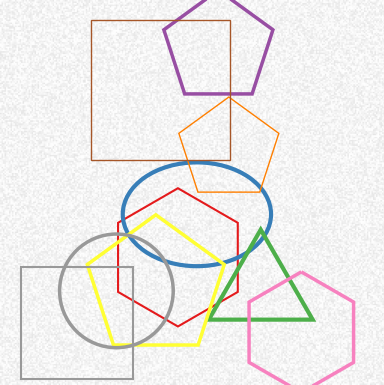[{"shape": "hexagon", "thickness": 1.5, "radius": 0.9, "center": [0.462, 0.332]}, {"shape": "oval", "thickness": 3, "radius": 0.96, "center": [0.511, 0.443]}, {"shape": "triangle", "thickness": 3, "radius": 0.78, "center": [0.677, 0.248]}, {"shape": "pentagon", "thickness": 2.5, "radius": 0.74, "center": [0.567, 0.877]}, {"shape": "pentagon", "thickness": 1, "radius": 0.68, "center": [0.594, 0.611]}, {"shape": "pentagon", "thickness": 2.5, "radius": 0.93, "center": [0.405, 0.255]}, {"shape": "square", "thickness": 1, "radius": 0.91, "center": [0.417, 0.767]}, {"shape": "hexagon", "thickness": 2.5, "radius": 0.78, "center": [0.783, 0.137]}, {"shape": "circle", "thickness": 2.5, "radius": 0.74, "center": [0.302, 0.245]}, {"shape": "square", "thickness": 1.5, "radius": 0.73, "center": [0.2, 0.161]}]